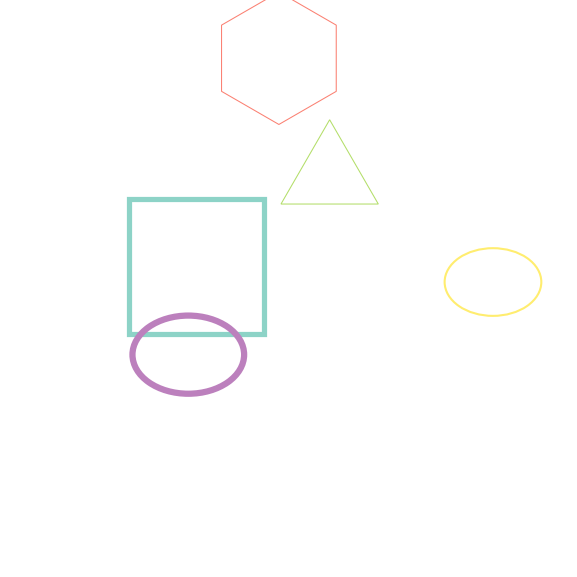[{"shape": "square", "thickness": 2.5, "radius": 0.58, "center": [0.34, 0.538]}, {"shape": "hexagon", "thickness": 0.5, "radius": 0.57, "center": [0.483, 0.898]}, {"shape": "triangle", "thickness": 0.5, "radius": 0.49, "center": [0.571, 0.694]}, {"shape": "oval", "thickness": 3, "radius": 0.48, "center": [0.326, 0.385]}, {"shape": "oval", "thickness": 1, "radius": 0.42, "center": [0.854, 0.511]}]